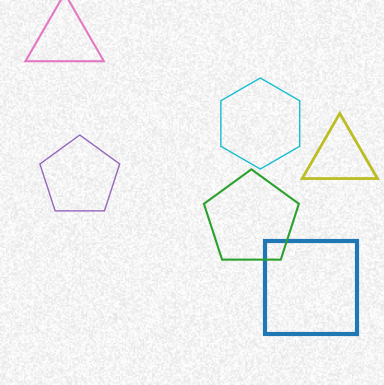[{"shape": "square", "thickness": 3, "radius": 0.6, "center": [0.808, 0.253]}, {"shape": "pentagon", "thickness": 1.5, "radius": 0.65, "center": [0.653, 0.431]}, {"shape": "pentagon", "thickness": 1, "radius": 0.54, "center": [0.207, 0.54]}, {"shape": "triangle", "thickness": 1.5, "radius": 0.59, "center": [0.168, 0.9]}, {"shape": "triangle", "thickness": 2, "radius": 0.56, "center": [0.883, 0.593]}, {"shape": "hexagon", "thickness": 1, "radius": 0.59, "center": [0.676, 0.679]}]